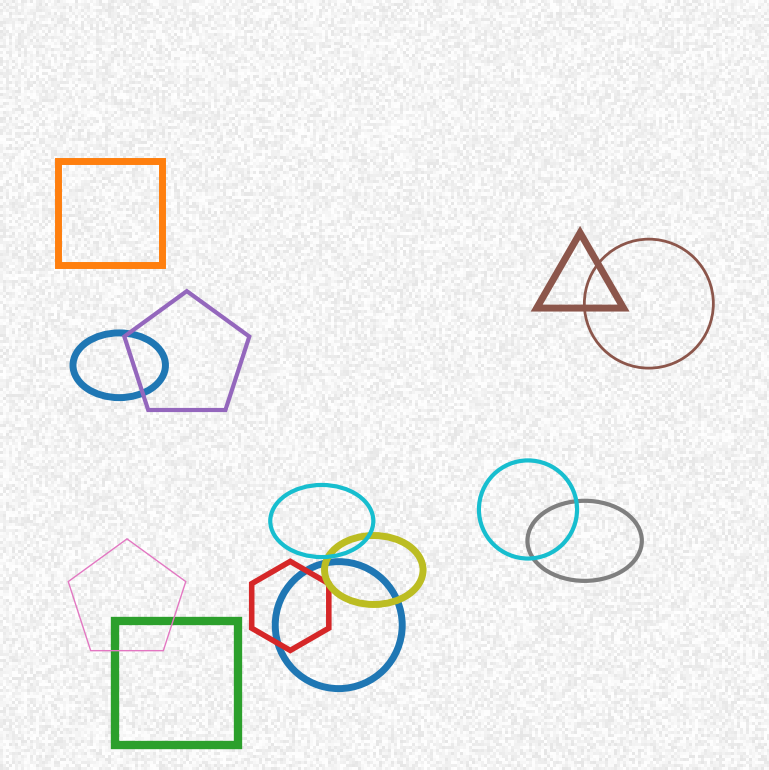[{"shape": "oval", "thickness": 2.5, "radius": 0.3, "center": [0.155, 0.526]}, {"shape": "circle", "thickness": 2.5, "radius": 0.41, "center": [0.44, 0.188]}, {"shape": "square", "thickness": 2.5, "radius": 0.34, "center": [0.143, 0.723]}, {"shape": "square", "thickness": 3, "radius": 0.4, "center": [0.229, 0.113]}, {"shape": "hexagon", "thickness": 2, "radius": 0.29, "center": [0.377, 0.213]}, {"shape": "pentagon", "thickness": 1.5, "radius": 0.43, "center": [0.243, 0.537]}, {"shape": "circle", "thickness": 1, "radius": 0.42, "center": [0.843, 0.606]}, {"shape": "triangle", "thickness": 2.5, "radius": 0.33, "center": [0.753, 0.632]}, {"shape": "pentagon", "thickness": 0.5, "radius": 0.4, "center": [0.165, 0.22]}, {"shape": "oval", "thickness": 1.5, "radius": 0.37, "center": [0.759, 0.298]}, {"shape": "oval", "thickness": 2.5, "radius": 0.32, "center": [0.485, 0.26]}, {"shape": "circle", "thickness": 1.5, "radius": 0.32, "center": [0.686, 0.338]}, {"shape": "oval", "thickness": 1.5, "radius": 0.33, "center": [0.418, 0.323]}]